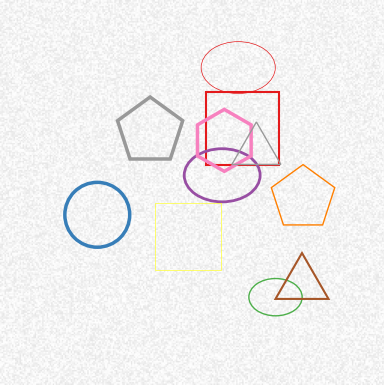[{"shape": "square", "thickness": 1.5, "radius": 0.47, "center": [0.629, 0.666]}, {"shape": "oval", "thickness": 0.5, "radius": 0.48, "center": [0.619, 0.824]}, {"shape": "circle", "thickness": 2.5, "radius": 0.42, "center": [0.253, 0.442]}, {"shape": "oval", "thickness": 1, "radius": 0.35, "center": [0.716, 0.228]}, {"shape": "oval", "thickness": 2, "radius": 0.49, "center": [0.577, 0.545]}, {"shape": "pentagon", "thickness": 1, "radius": 0.43, "center": [0.787, 0.486]}, {"shape": "square", "thickness": 0.5, "radius": 0.43, "center": [0.489, 0.385]}, {"shape": "triangle", "thickness": 1.5, "radius": 0.4, "center": [0.784, 0.263]}, {"shape": "hexagon", "thickness": 2.5, "radius": 0.4, "center": [0.583, 0.635]}, {"shape": "triangle", "thickness": 1, "radius": 0.37, "center": [0.666, 0.61]}, {"shape": "pentagon", "thickness": 2.5, "radius": 0.44, "center": [0.39, 0.659]}]